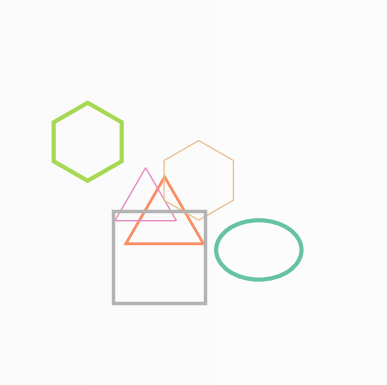[{"shape": "oval", "thickness": 3, "radius": 0.55, "center": [0.668, 0.351]}, {"shape": "triangle", "thickness": 2, "radius": 0.58, "center": [0.425, 0.425]}, {"shape": "triangle", "thickness": 1, "radius": 0.46, "center": [0.376, 0.473]}, {"shape": "hexagon", "thickness": 3, "radius": 0.51, "center": [0.226, 0.632]}, {"shape": "hexagon", "thickness": 1, "radius": 0.52, "center": [0.513, 0.532]}, {"shape": "square", "thickness": 2.5, "radius": 0.6, "center": [0.41, 0.333]}]